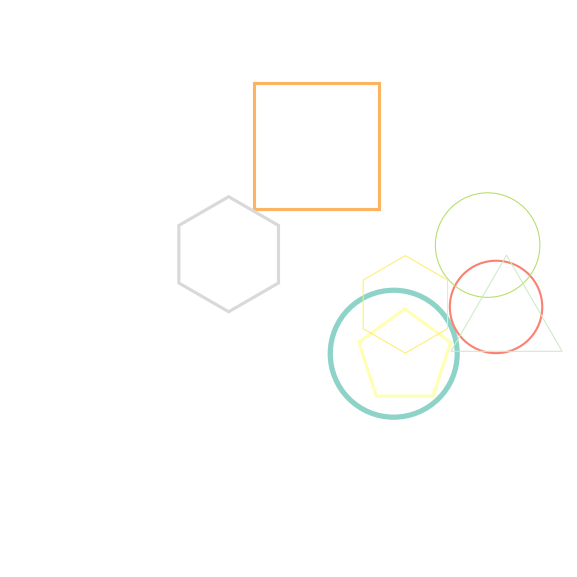[{"shape": "circle", "thickness": 2.5, "radius": 0.55, "center": [0.682, 0.387]}, {"shape": "pentagon", "thickness": 1.5, "radius": 0.42, "center": [0.701, 0.381]}, {"shape": "circle", "thickness": 1, "radius": 0.4, "center": [0.859, 0.468]}, {"shape": "square", "thickness": 1.5, "radius": 0.54, "center": [0.548, 0.746]}, {"shape": "circle", "thickness": 0.5, "radius": 0.45, "center": [0.844, 0.575]}, {"shape": "hexagon", "thickness": 1.5, "radius": 0.5, "center": [0.396, 0.559]}, {"shape": "triangle", "thickness": 0.5, "radius": 0.56, "center": [0.877, 0.446]}, {"shape": "hexagon", "thickness": 0.5, "radius": 0.42, "center": [0.702, 0.472]}]